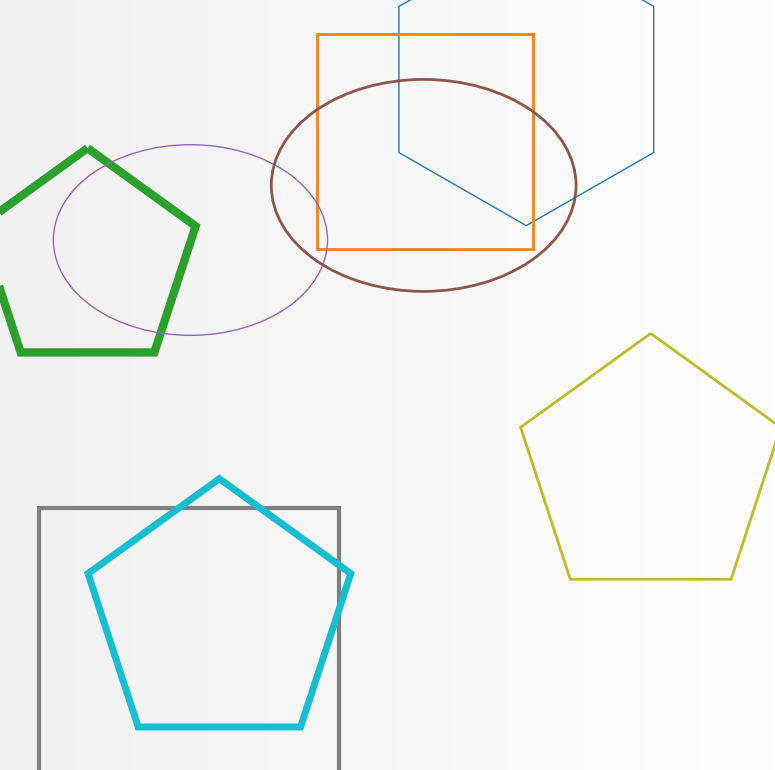[{"shape": "hexagon", "thickness": 0.5, "radius": 0.95, "center": [0.679, 0.897]}, {"shape": "square", "thickness": 1, "radius": 0.7, "center": [0.548, 0.816]}, {"shape": "pentagon", "thickness": 3, "radius": 0.73, "center": [0.113, 0.661]}, {"shape": "oval", "thickness": 0.5, "radius": 0.88, "center": [0.246, 0.688]}, {"shape": "oval", "thickness": 1, "radius": 0.98, "center": [0.547, 0.759]}, {"shape": "square", "thickness": 1.5, "radius": 0.97, "center": [0.244, 0.146]}, {"shape": "pentagon", "thickness": 1, "radius": 0.88, "center": [0.84, 0.39]}, {"shape": "pentagon", "thickness": 2.5, "radius": 0.89, "center": [0.283, 0.2]}]